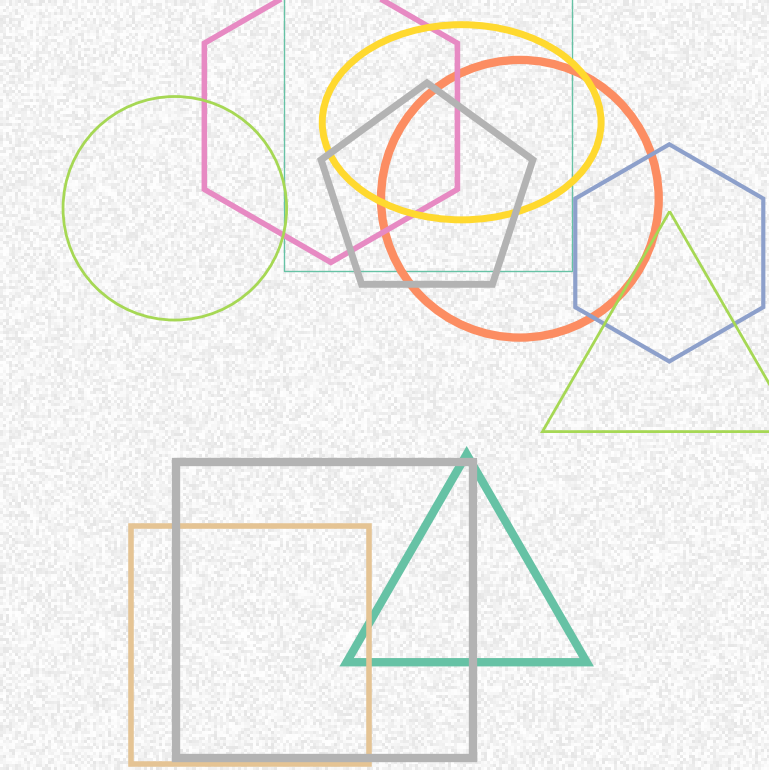[{"shape": "square", "thickness": 0.5, "radius": 0.94, "center": [0.556, 0.836]}, {"shape": "triangle", "thickness": 3, "radius": 0.9, "center": [0.606, 0.23]}, {"shape": "circle", "thickness": 3, "radius": 0.9, "center": [0.675, 0.742]}, {"shape": "hexagon", "thickness": 1.5, "radius": 0.7, "center": [0.869, 0.672]}, {"shape": "hexagon", "thickness": 2, "radius": 0.95, "center": [0.43, 0.849]}, {"shape": "circle", "thickness": 1, "radius": 0.73, "center": [0.227, 0.73]}, {"shape": "triangle", "thickness": 1, "radius": 0.95, "center": [0.87, 0.535]}, {"shape": "oval", "thickness": 2.5, "radius": 0.91, "center": [0.6, 0.841]}, {"shape": "square", "thickness": 2, "radius": 0.77, "center": [0.325, 0.162]}, {"shape": "square", "thickness": 3, "radius": 0.96, "center": [0.421, 0.208]}, {"shape": "pentagon", "thickness": 2.5, "radius": 0.72, "center": [0.555, 0.748]}]